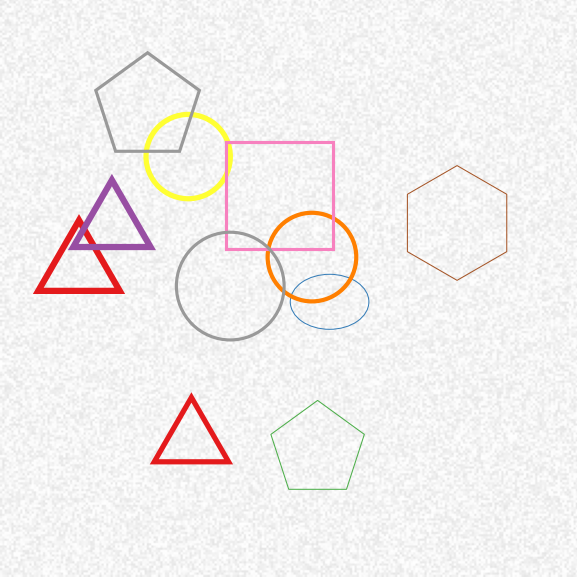[{"shape": "triangle", "thickness": 3, "radius": 0.41, "center": [0.137, 0.536]}, {"shape": "triangle", "thickness": 2.5, "radius": 0.37, "center": [0.331, 0.237]}, {"shape": "oval", "thickness": 0.5, "radius": 0.34, "center": [0.571, 0.477]}, {"shape": "pentagon", "thickness": 0.5, "radius": 0.43, "center": [0.55, 0.221]}, {"shape": "triangle", "thickness": 3, "radius": 0.39, "center": [0.194, 0.61]}, {"shape": "circle", "thickness": 2, "radius": 0.38, "center": [0.54, 0.554]}, {"shape": "circle", "thickness": 2.5, "radius": 0.37, "center": [0.326, 0.728]}, {"shape": "hexagon", "thickness": 0.5, "radius": 0.5, "center": [0.791, 0.613]}, {"shape": "square", "thickness": 1.5, "radius": 0.46, "center": [0.484, 0.66]}, {"shape": "circle", "thickness": 1.5, "radius": 0.47, "center": [0.399, 0.504]}, {"shape": "pentagon", "thickness": 1.5, "radius": 0.47, "center": [0.256, 0.813]}]